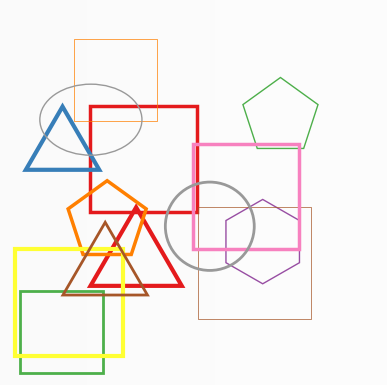[{"shape": "square", "thickness": 2.5, "radius": 0.69, "center": [0.37, 0.587]}, {"shape": "triangle", "thickness": 3, "radius": 0.68, "center": [0.351, 0.326]}, {"shape": "triangle", "thickness": 3, "radius": 0.55, "center": [0.161, 0.614]}, {"shape": "pentagon", "thickness": 1, "radius": 0.51, "center": [0.724, 0.697]}, {"shape": "square", "thickness": 2, "radius": 0.53, "center": [0.159, 0.139]}, {"shape": "hexagon", "thickness": 1, "radius": 0.55, "center": [0.678, 0.372]}, {"shape": "square", "thickness": 0.5, "radius": 0.53, "center": [0.298, 0.792]}, {"shape": "pentagon", "thickness": 2.5, "radius": 0.53, "center": [0.277, 0.425]}, {"shape": "square", "thickness": 3, "radius": 0.69, "center": [0.179, 0.214]}, {"shape": "square", "thickness": 0.5, "radius": 0.73, "center": [0.656, 0.317]}, {"shape": "triangle", "thickness": 2, "radius": 0.63, "center": [0.271, 0.297]}, {"shape": "square", "thickness": 2.5, "radius": 0.68, "center": [0.635, 0.489]}, {"shape": "circle", "thickness": 2, "radius": 0.57, "center": [0.541, 0.412]}, {"shape": "oval", "thickness": 1, "radius": 0.66, "center": [0.235, 0.689]}]